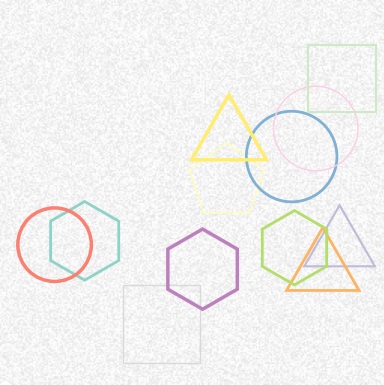[{"shape": "hexagon", "thickness": 2, "radius": 0.51, "center": [0.22, 0.374]}, {"shape": "pentagon", "thickness": 1, "radius": 0.51, "center": [0.589, 0.528]}, {"shape": "triangle", "thickness": 1.5, "radius": 0.53, "center": [0.882, 0.361]}, {"shape": "circle", "thickness": 2.5, "radius": 0.48, "center": [0.142, 0.364]}, {"shape": "circle", "thickness": 2, "radius": 0.59, "center": [0.758, 0.593]}, {"shape": "triangle", "thickness": 2, "radius": 0.54, "center": [0.838, 0.3]}, {"shape": "hexagon", "thickness": 2, "radius": 0.48, "center": [0.765, 0.357]}, {"shape": "circle", "thickness": 1, "radius": 0.55, "center": [0.82, 0.666]}, {"shape": "square", "thickness": 1, "radius": 0.51, "center": [0.419, 0.159]}, {"shape": "hexagon", "thickness": 2.5, "radius": 0.52, "center": [0.526, 0.301]}, {"shape": "square", "thickness": 1.5, "radius": 0.44, "center": [0.888, 0.795]}, {"shape": "triangle", "thickness": 2.5, "radius": 0.56, "center": [0.595, 0.641]}]